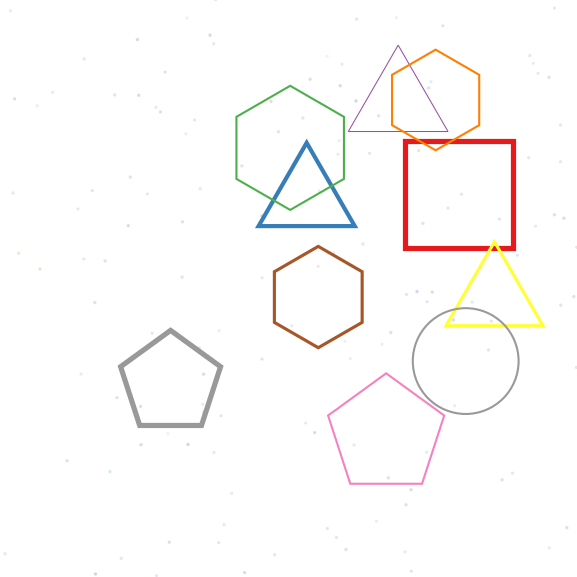[{"shape": "square", "thickness": 2.5, "radius": 0.46, "center": [0.795, 0.662]}, {"shape": "triangle", "thickness": 2, "radius": 0.48, "center": [0.531, 0.656]}, {"shape": "hexagon", "thickness": 1, "radius": 0.54, "center": [0.502, 0.743]}, {"shape": "triangle", "thickness": 0.5, "radius": 0.5, "center": [0.689, 0.821]}, {"shape": "hexagon", "thickness": 1, "radius": 0.44, "center": [0.754, 0.826]}, {"shape": "triangle", "thickness": 1.5, "radius": 0.48, "center": [0.856, 0.484]}, {"shape": "hexagon", "thickness": 1.5, "radius": 0.44, "center": [0.551, 0.485]}, {"shape": "pentagon", "thickness": 1, "radius": 0.53, "center": [0.669, 0.247]}, {"shape": "circle", "thickness": 1, "radius": 0.46, "center": [0.806, 0.374]}, {"shape": "pentagon", "thickness": 2.5, "radius": 0.45, "center": [0.295, 0.336]}]